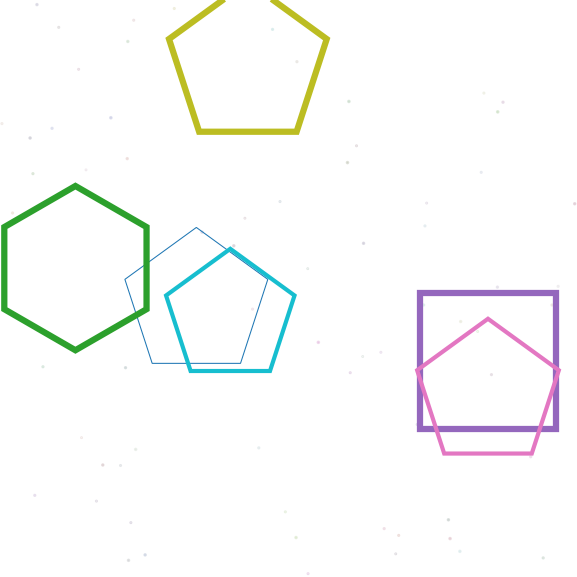[{"shape": "pentagon", "thickness": 0.5, "radius": 0.65, "center": [0.34, 0.475]}, {"shape": "hexagon", "thickness": 3, "radius": 0.71, "center": [0.131, 0.535]}, {"shape": "square", "thickness": 3, "radius": 0.59, "center": [0.845, 0.375]}, {"shape": "pentagon", "thickness": 2, "radius": 0.64, "center": [0.845, 0.318]}, {"shape": "pentagon", "thickness": 3, "radius": 0.72, "center": [0.429, 0.887]}, {"shape": "pentagon", "thickness": 2, "radius": 0.58, "center": [0.399, 0.451]}]